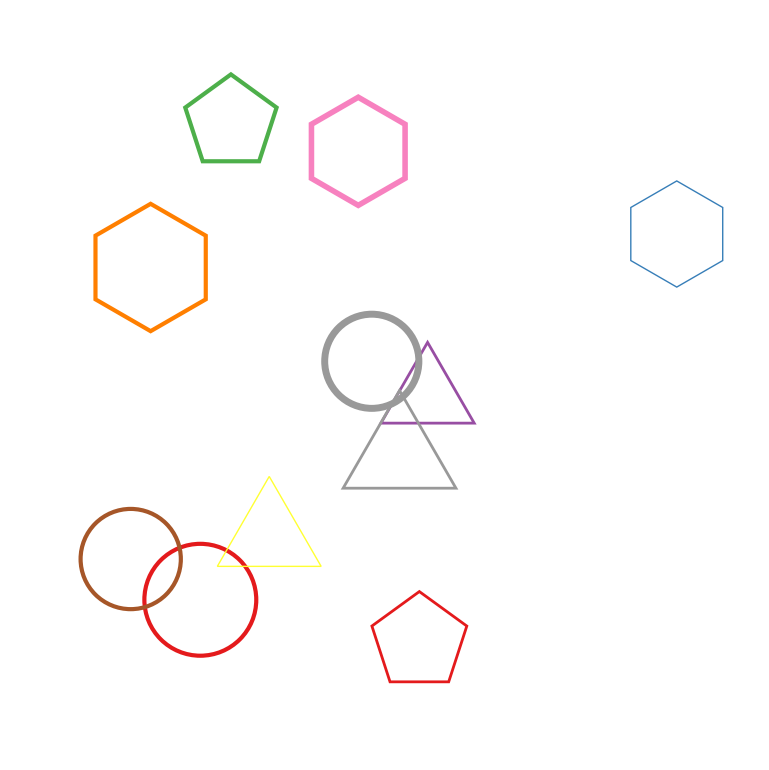[{"shape": "pentagon", "thickness": 1, "radius": 0.32, "center": [0.545, 0.167]}, {"shape": "circle", "thickness": 1.5, "radius": 0.36, "center": [0.26, 0.221]}, {"shape": "hexagon", "thickness": 0.5, "radius": 0.34, "center": [0.879, 0.696]}, {"shape": "pentagon", "thickness": 1.5, "radius": 0.31, "center": [0.3, 0.841]}, {"shape": "triangle", "thickness": 1, "radius": 0.35, "center": [0.555, 0.485]}, {"shape": "hexagon", "thickness": 1.5, "radius": 0.41, "center": [0.196, 0.653]}, {"shape": "triangle", "thickness": 0.5, "radius": 0.39, "center": [0.35, 0.303]}, {"shape": "circle", "thickness": 1.5, "radius": 0.33, "center": [0.17, 0.274]}, {"shape": "hexagon", "thickness": 2, "radius": 0.35, "center": [0.465, 0.804]}, {"shape": "triangle", "thickness": 1, "radius": 0.42, "center": [0.519, 0.408]}, {"shape": "circle", "thickness": 2.5, "radius": 0.31, "center": [0.483, 0.531]}]